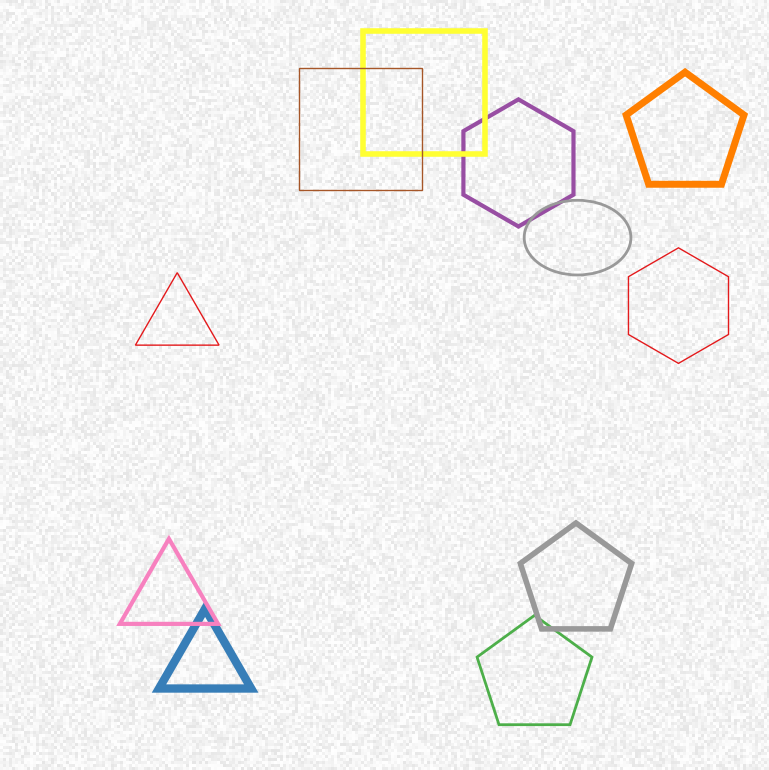[{"shape": "hexagon", "thickness": 0.5, "radius": 0.38, "center": [0.881, 0.603]}, {"shape": "triangle", "thickness": 0.5, "radius": 0.31, "center": [0.23, 0.583]}, {"shape": "triangle", "thickness": 3, "radius": 0.35, "center": [0.266, 0.14]}, {"shape": "pentagon", "thickness": 1, "radius": 0.39, "center": [0.694, 0.122]}, {"shape": "hexagon", "thickness": 1.5, "radius": 0.41, "center": [0.673, 0.788]}, {"shape": "pentagon", "thickness": 2.5, "radius": 0.4, "center": [0.89, 0.826]}, {"shape": "square", "thickness": 2, "radius": 0.4, "center": [0.551, 0.88]}, {"shape": "square", "thickness": 0.5, "radius": 0.4, "center": [0.468, 0.832]}, {"shape": "triangle", "thickness": 1.5, "radius": 0.37, "center": [0.219, 0.227]}, {"shape": "pentagon", "thickness": 2, "radius": 0.38, "center": [0.748, 0.245]}, {"shape": "oval", "thickness": 1, "radius": 0.35, "center": [0.75, 0.691]}]